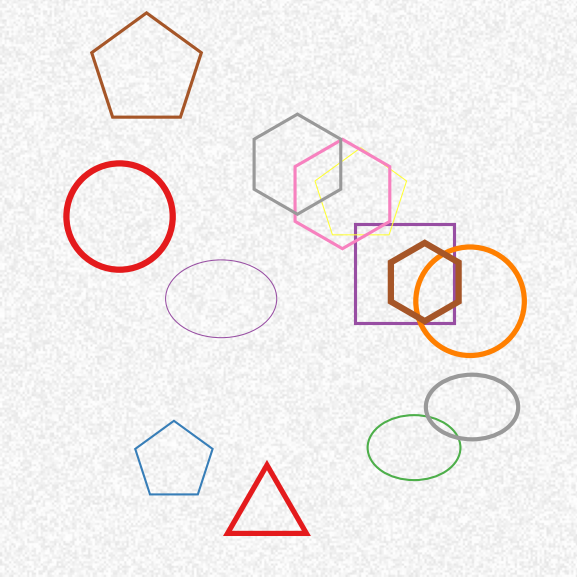[{"shape": "circle", "thickness": 3, "radius": 0.46, "center": [0.207, 0.624]}, {"shape": "triangle", "thickness": 2.5, "radius": 0.39, "center": [0.462, 0.115]}, {"shape": "pentagon", "thickness": 1, "radius": 0.35, "center": [0.301, 0.2]}, {"shape": "oval", "thickness": 1, "radius": 0.4, "center": [0.717, 0.224]}, {"shape": "square", "thickness": 1.5, "radius": 0.43, "center": [0.7, 0.526]}, {"shape": "oval", "thickness": 0.5, "radius": 0.48, "center": [0.383, 0.482]}, {"shape": "circle", "thickness": 2.5, "radius": 0.47, "center": [0.814, 0.477]}, {"shape": "pentagon", "thickness": 0.5, "radius": 0.42, "center": [0.625, 0.66]}, {"shape": "pentagon", "thickness": 1.5, "radius": 0.5, "center": [0.254, 0.877]}, {"shape": "hexagon", "thickness": 3, "radius": 0.34, "center": [0.735, 0.511]}, {"shape": "hexagon", "thickness": 1.5, "radius": 0.47, "center": [0.593, 0.663]}, {"shape": "hexagon", "thickness": 1.5, "radius": 0.43, "center": [0.515, 0.715]}, {"shape": "oval", "thickness": 2, "radius": 0.4, "center": [0.817, 0.294]}]